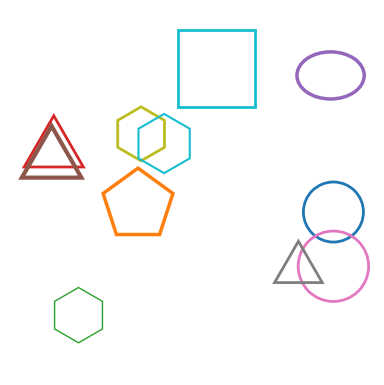[{"shape": "circle", "thickness": 2, "radius": 0.39, "center": [0.866, 0.449]}, {"shape": "pentagon", "thickness": 2.5, "radius": 0.48, "center": [0.359, 0.468]}, {"shape": "hexagon", "thickness": 1, "radius": 0.36, "center": [0.204, 0.181]}, {"shape": "triangle", "thickness": 2, "radius": 0.44, "center": [0.14, 0.611]}, {"shape": "oval", "thickness": 2.5, "radius": 0.44, "center": [0.859, 0.804]}, {"shape": "triangle", "thickness": 3, "radius": 0.45, "center": [0.134, 0.583]}, {"shape": "circle", "thickness": 2, "radius": 0.46, "center": [0.866, 0.308]}, {"shape": "triangle", "thickness": 2, "radius": 0.36, "center": [0.775, 0.302]}, {"shape": "hexagon", "thickness": 2, "radius": 0.35, "center": [0.367, 0.652]}, {"shape": "square", "thickness": 2, "radius": 0.5, "center": [0.562, 0.822]}, {"shape": "hexagon", "thickness": 1.5, "radius": 0.38, "center": [0.426, 0.627]}]